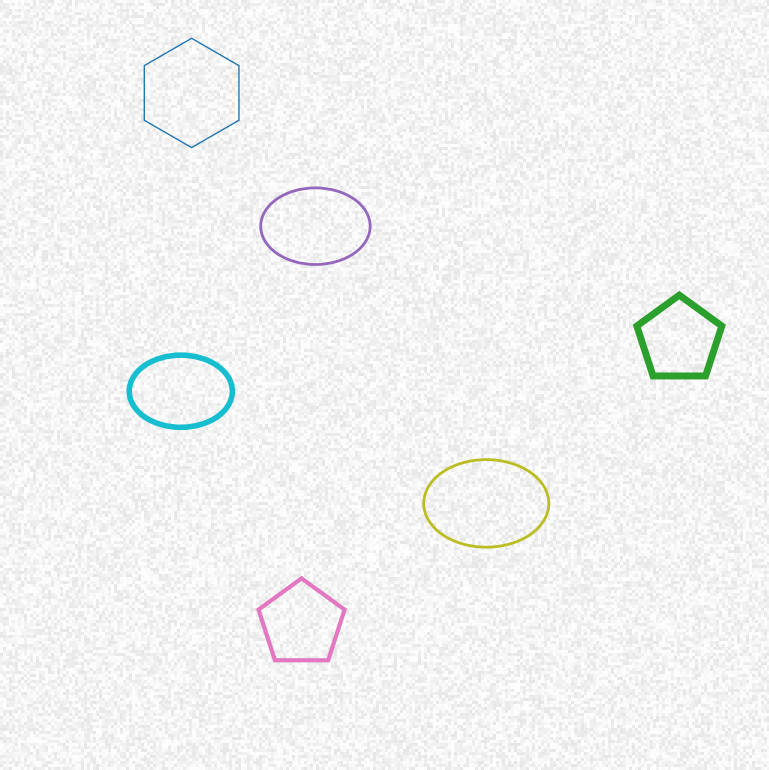[{"shape": "hexagon", "thickness": 0.5, "radius": 0.35, "center": [0.249, 0.879]}, {"shape": "pentagon", "thickness": 2.5, "radius": 0.29, "center": [0.882, 0.559]}, {"shape": "oval", "thickness": 1, "radius": 0.36, "center": [0.41, 0.706]}, {"shape": "pentagon", "thickness": 1.5, "radius": 0.29, "center": [0.392, 0.19]}, {"shape": "oval", "thickness": 1, "radius": 0.41, "center": [0.632, 0.346]}, {"shape": "oval", "thickness": 2, "radius": 0.33, "center": [0.235, 0.492]}]